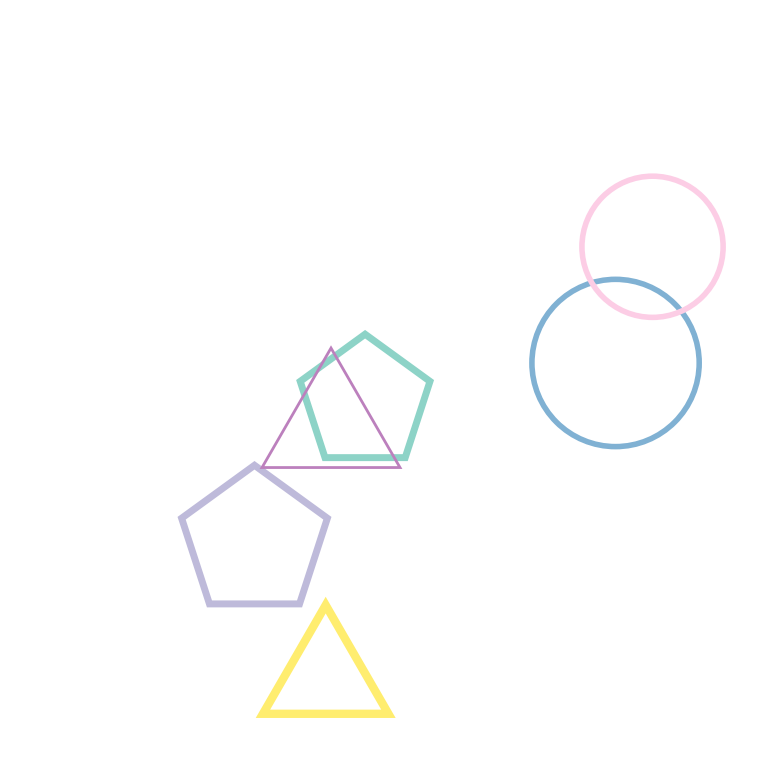[{"shape": "pentagon", "thickness": 2.5, "radius": 0.44, "center": [0.474, 0.477]}, {"shape": "pentagon", "thickness": 2.5, "radius": 0.5, "center": [0.331, 0.296]}, {"shape": "circle", "thickness": 2, "radius": 0.54, "center": [0.799, 0.529]}, {"shape": "circle", "thickness": 2, "radius": 0.46, "center": [0.847, 0.68]}, {"shape": "triangle", "thickness": 1, "radius": 0.52, "center": [0.43, 0.445]}, {"shape": "triangle", "thickness": 3, "radius": 0.47, "center": [0.423, 0.12]}]